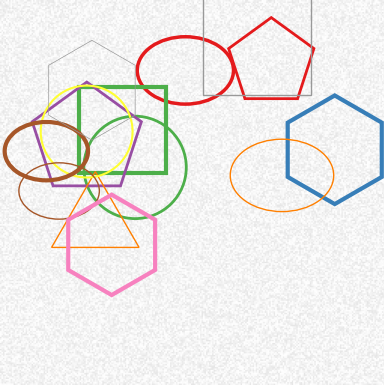[{"shape": "pentagon", "thickness": 2, "radius": 0.58, "center": [0.705, 0.838]}, {"shape": "oval", "thickness": 2.5, "radius": 0.62, "center": [0.481, 0.817]}, {"shape": "hexagon", "thickness": 3, "radius": 0.71, "center": [0.869, 0.611]}, {"shape": "square", "thickness": 3, "radius": 0.56, "center": [0.318, 0.663]}, {"shape": "circle", "thickness": 2, "radius": 0.67, "center": [0.351, 0.565]}, {"shape": "pentagon", "thickness": 2, "radius": 0.75, "center": [0.225, 0.638]}, {"shape": "oval", "thickness": 1, "radius": 0.67, "center": [0.732, 0.544]}, {"shape": "triangle", "thickness": 1, "radius": 0.66, "center": [0.248, 0.423]}, {"shape": "circle", "thickness": 1.5, "radius": 0.6, "center": [0.225, 0.658]}, {"shape": "oval", "thickness": 3, "radius": 0.54, "center": [0.12, 0.607]}, {"shape": "oval", "thickness": 1, "radius": 0.52, "center": [0.154, 0.504]}, {"shape": "hexagon", "thickness": 3, "radius": 0.65, "center": [0.29, 0.364]}, {"shape": "square", "thickness": 1, "radius": 0.7, "center": [0.668, 0.894]}, {"shape": "hexagon", "thickness": 0.5, "radius": 0.65, "center": [0.239, 0.766]}]